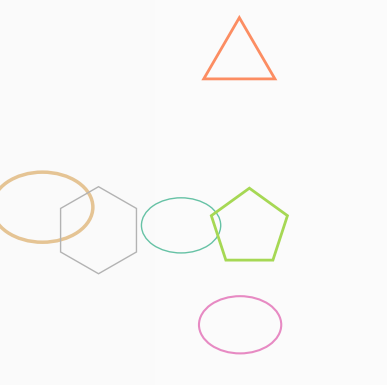[{"shape": "oval", "thickness": 1, "radius": 0.51, "center": [0.467, 0.415]}, {"shape": "triangle", "thickness": 2, "radius": 0.53, "center": [0.618, 0.848]}, {"shape": "oval", "thickness": 1.5, "radius": 0.53, "center": [0.62, 0.156]}, {"shape": "pentagon", "thickness": 2, "radius": 0.52, "center": [0.644, 0.408]}, {"shape": "oval", "thickness": 2.5, "radius": 0.65, "center": [0.11, 0.462]}, {"shape": "hexagon", "thickness": 1, "radius": 0.57, "center": [0.254, 0.402]}]